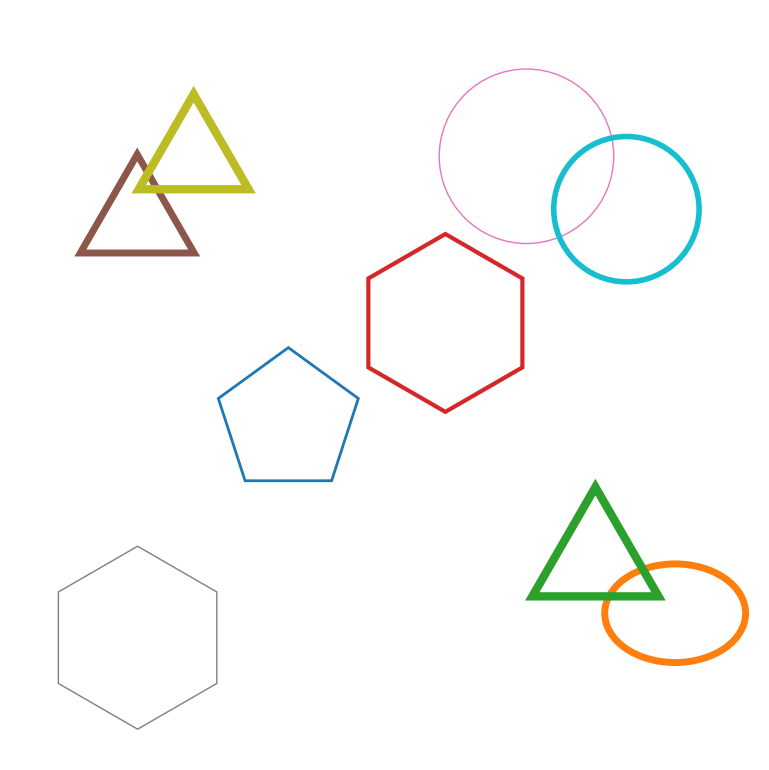[{"shape": "pentagon", "thickness": 1, "radius": 0.48, "center": [0.374, 0.453]}, {"shape": "oval", "thickness": 2.5, "radius": 0.46, "center": [0.877, 0.204]}, {"shape": "triangle", "thickness": 3, "radius": 0.47, "center": [0.773, 0.273]}, {"shape": "hexagon", "thickness": 1.5, "radius": 0.58, "center": [0.578, 0.581]}, {"shape": "triangle", "thickness": 2.5, "radius": 0.43, "center": [0.178, 0.714]}, {"shape": "circle", "thickness": 0.5, "radius": 0.57, "center": [0.684, 0.797]}, {"shape": "hexagon", "thickness": 0.5, "radius": 0.59, "center": [0.179, 0.172]}, {"shape": "triangle", "thickness": 3, "radius": 0.41, "center": [0.251, 0.795]}, {"shape": "circle", "thickness": 2, "radius": 0.47, "center": [0.814, 0.728]}]